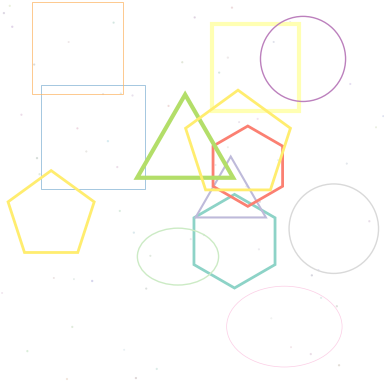[{"shape": "hexagon", "thickness": 2, "radius": 0.61, "center": [0.609, 0.374]}, {"shape": "square", "thickness": 3, "radius": 0.56, "center": [0.664, 0.825]}, {"shape": "triangle", "thickness": 1.5, "radius": 0.53, "center": [0.599, 0.488]}, {"shape": "hexagon", "thickness": 2, "radius": 0.52, "center": [0.644, 0.568]}, {"shape": "square", "thickness": 0.5, "radius": 0.67, "center": [0.242, 0.644]}, {"shape": "square", "thickness": 0.5, "radius": 0.59, "center": [0.201, 0.875]}, {"shape": "triangle", "thickness": 3, "radius": 0.72, "center": [0.481, 0.61]}, {"shape": "oval", "thickness": 0.5, "radius": 0.75, "center": [0.739, 0.152]}, {"shape": "circle", "thickness": 1, "radius": 0.58, "center": [0.867, 0.406]}, {"shape": "circle", "thickness": 1, "radius": 0.55, "center": [0.787, 0.847]}, {"shape": "oval", "thickness": 1, "radius": 0.53, "center": [0.462, 0.334]}, {"shape": "pentagon", "thickness": 2, "radius": 0.59, "center": [0.133, 0.439]}, {"shape": "pentagon", "thickness": 2, "radius": 0.72, "center": [0.618, 0.623]}]